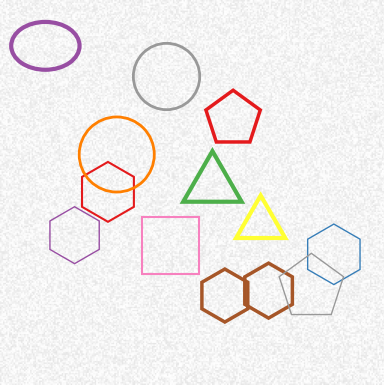[{"shape": "hexagon", "thickness": 1.5, "radius": 0.39, "center": [0.28, 0.502]}, {"shape": "pentagon", "thickness": 2.5, "radius": 0.37, "center": [0.605, 0.691]}, {"shape": "hexagon", "thickness": 1, "radius": 0.39, "center": [0.867, 0.339]}, {"shape": "triangle", "thickness": 3, "radius": 0.44, "center": [0.552, 0.52]}, {"shape": "oval", "thickness": 3, "radius": 0.44, "center": [0.118, 0.881]}, {"shape": "hexagon", "thickness": 1, "radius": 0.37, "center": [0.194, 0.389]}, {"shape": "circle", "thickness": 2, "radius": 0.49, "center": [0.303, 0.599]}, {"shape": "triangle", "thickness": 3, "radius": 0.37, "center": [0.677, 0.419]}, {"shape": "hexagon", "thickness": 2.5, "radius": 0.36, "center": [0.698, 0.245]}, {"shape": "hexagon", "thickness": 2.5, "radius": 0.34, "center": [0.584, 0.232]}, {"shape": "square", "thickness": 1.5, "radius": 0.37, "center": [0.443, 0.363]}, {"shape": "pentagon", "thickness": 1, "radius": 0.44, "center": [0.809, 0.254]}, {"shape": "circle", "thickness": 2, "radius": 0.43, "center": [0.433, 0.801]}]